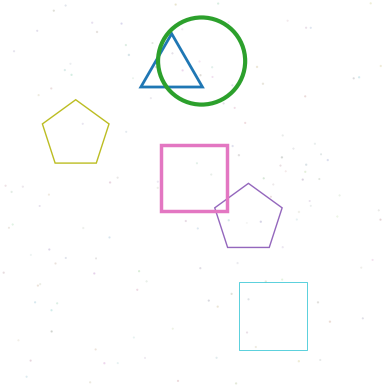[{"shape": "triangle", "thickness": 2, "radius": 0.46, "center": [0.446, 0.82]}, {"shape": "circle", "thickness": 3, "radius": 0.57, "center": [0.524, 0.841]}, {"shape": "pentagon", "thickness": 1, "radius": 0.46, "center": [0.645, 0.432]}, {"shape": "square", "thickness": 2.5, "radius": 0.43, "center": [0.505, 0.538]}, {"shape": "pentagon", "thickness": 1, "radius": 0.45, "center": [0.197, 0.65]}, {"shape": "square", "thickness": 0.5, "radius": 0.44, "center": [0.708, 0.179]}]